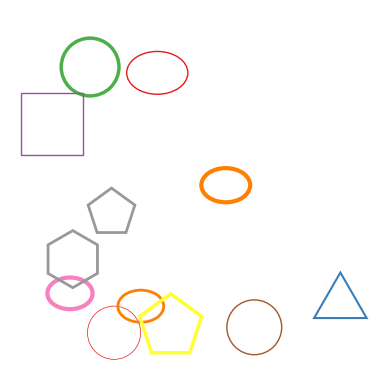[{"shape": "circle", "thickness": 0.5, "radius": 0.35, "center": [0.296, 0.136]}, {"shape": "oval", "thickness": 1, "radius": 0.4, "center": [0.409, 0.811]}, {"shape": "triangle", "thickness": 1.5, "radius": 0.39, "center": [0.884, 0.213]}, {"shape": "circle", "thickness": 2.5, "radius": 0.38, "center": [0.234, 0.826]}, {"shape": "square", "thickness": 1, "radius": 0.4, "center": [0.134, 0.677]}, {"shape": "oval", "thickness": 3, "radius": 0.32, "center": [0.586, 0.519]}, {"shape": "oval", "thickness": 2, "radius": 0.3, "center": [0.366, 0.205]}, {"shape": "pentagon", "thickness": 2.5, "radius": 0.42, "center": [0.443, 0.152]}, {"shape": "circle", "thickness": 1, "radius": 0.36, "center": [0.66, 0.15]}, {"shape": "oval", "thickness": 3, "radius": 0.29, "center": [0.182, 0.238]}, {"shape": "hexagon", "thickness": 2, "radius": 0.37, "center": [0.189, 0.327]}, {"shape": "pentagon", "thickness": 2, "radius": 0.32, "center": [0.29, 0.448]}]